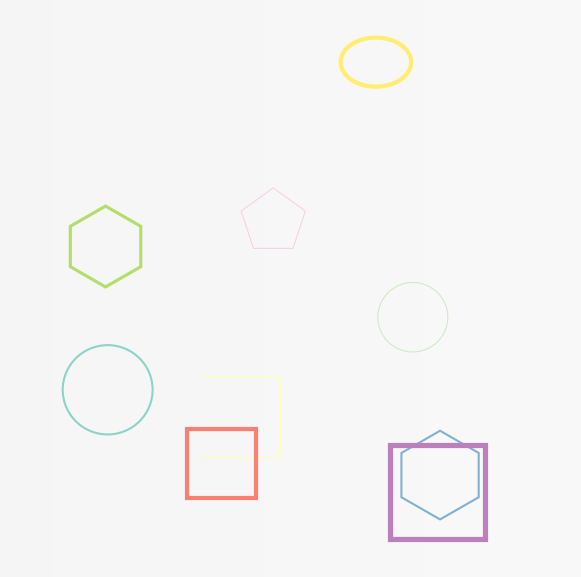[{"shape": "circle", "thickness": 1, "radius": 0.39, "center": [0.185, 0.324]}, {"shape": "square", "thickness": 0.5, "radius": 0.35, "center": [0.412, 0.277]}, {"shape": "square", "thickness": 2, "radius": 0.3, "center": [0.381, 0.196]}, {"shape": "hexagon", "thickness": 1, "radius": 0.38, "center": [0.757, 0.176]}, {"shape": "hexagon", "thickness": 1.5, "radius": 0.35, "center": [0.182, 0.572]}, {"shape": "pentagon", "thickness": 0.5, "radius": 0.29, "center": [0.47, 0.616]}, {"shape": "square", "thickness": 2.5, "radius": 0.41, "center": [0.752, 0.147]}, {"shape": "circle", "thickness": 0.5, "radius": 0.3, "center": [0.71, 0.45]}, {"shape": "oval", "thickness": 2, "radius": 0.3, "center": [0.647, 0.892]}]